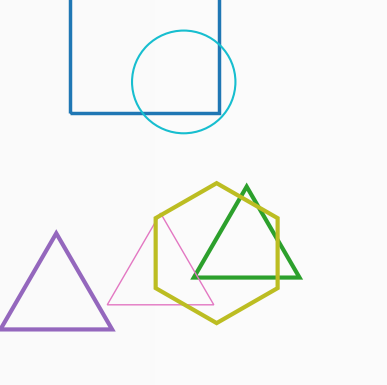[{"shape": "square", "thickness": 2.5, "radius": 0.96, "center": [0.373, 0.899]}, {"shape": "triangle", "thickness": 3, "radius": 0.79, "center": [0.637, 0.358]}, {"shape": "triangle", "thickness": 3, "radius": 0.83, "center": [0.145, 0.228]}, {"shape": "triangle", "thickness": 1, "radius": 0.79, "center": [0.414, 0.288]}, {"shape": "hexagon", "thickness": 3, "radius": 0.91, "center": [0.559, 0.343]}, {"shape": "circle", "thickness": 1.5, "radius": 0.67, "center": [0.474, 0.787]}]